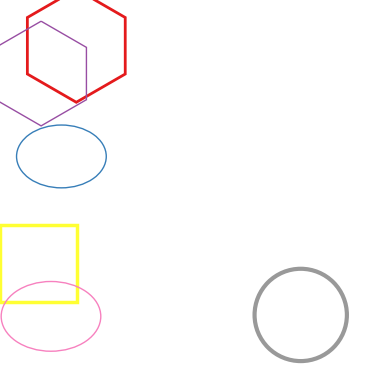[{"shape": "hexagon", "thickness": 2, "radius": 0.73, "center": [0.198, 0.881]}, {"shape": "oval", "thickness": 1, "radius": 0.58, "center": [0.159, 0.594]}, {"shape": "hexagon", "thickness": 1, "radius": 0.68, "center": [0.107, 0.809]}, {"shape": "square", "thickness": 2.5, "radius": 0.5, "center": [0.1, 0.316]}, {"shape": "oval", "thickness": 1, "radius": 0.65, "center": [0.132, 0.178]}, {"shape": "circle", "thickness": 3, "radius": 0.6, "center": [0.781, 0.182]}]